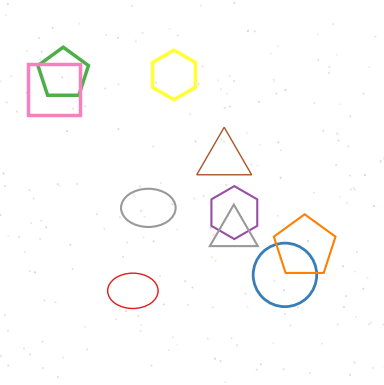[{"shape": "oval", "thickness": 1, "radius": 0.33, "center": [0.345, 0.245]}, {"shape": "circle", "thickness": 2, "radius": 0.41, "center": [0.74, 0.286]}, {"shape": "pentagon", "thickness": 2.5, "radius": 0.34, "center": [0.164, 0.808]}, {"shape": "hexagon", "thickness": 1.5, "radius": 0.34, "center": [0.609, 0.448]}, {"shape": "pentagon", "thickness": 1.5, "radius": 0.42, "center": [0.791, 0.359]}, {"shape": "hexagon", "thickness": 2.5, "radius": 0.32, "center": [0.452, 0.805]}, {"shape": "triangle", "thickness": 1, "radius": 0.41, "center": [0.582, 0.587]}, {"shape": "square", "thickness": 2.5, "radius": 0.33, "center": [0.14, 0.768]}, {"shape": "oval", "thickness": 1.5, "radius": 0.35, "center": [0.385, 0.46]}, {"shape": "triangle", "thickness": 1.5, "radius": 0.36, "center": [0.607, 0.397]}]